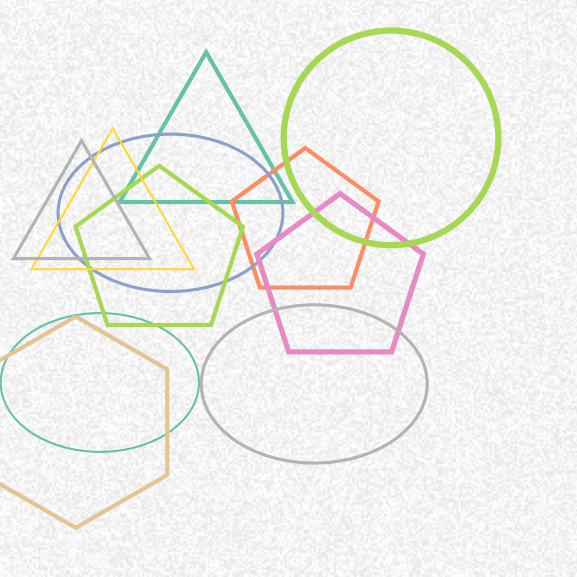[{"shape": "oval", "thickness": 1, "radius": 0.86, "center": [0.173, 0.337]}, {"shape": "triangle", "thickness": 2, "radius": 0.86, "center": [0.357, 0.736]}, {"shape": "pentagon", "thickness": 2, "radius": 0.67, "center": [0.529, 0.609]}, {"shape": "oval", "thickness": 1.5, "radius": 0.97, "center": [0.295, 0.631]}, {"shape": "pentagon", "thickness": 2.5, "radius": 0.76, "center": [0.589, 0.512]}, {"shape": "pentagon", "thickness": 2, "radius": 0.76, "center": [0.276, 0.56]}, {"shape": "circle", "thickness": 3, "radius": 0.93, "center": [0.677, 0.76]}, {"shape": "triangle", "thickness": 1, "radius": 0.81, "center": [0.195, 0.614]}, {"shape": "hexagon", "thickness": 2, "radius": 0.91, "center": [0.131, 0.268]}, {"shape": "oval", "thickness": 1.5, "radius": 0.98, "center": [0.544, 0.334]}, {"shape": "triangle", "thickness": 1.5, "radius": 0.68, "center": [0.141, 0.619]}]